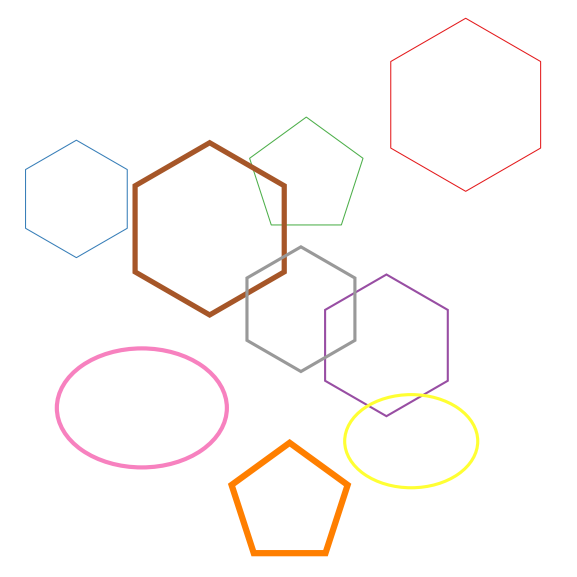[{"shape": "hexagon", "thickness": 0.5, "radius": 0.75, "center": [0.806, 0.818]}, {"shape": "hexagon", "thickness": 0.5, "radius": 0.51, "center": [0.132, 0.655]}, {"shape": "pentagon", "thickness": 0.5, "radius": 0.52, "center": [0.53, 0.693]}, {"shape": "hexagon", "thickness": 1, "radius": 0.61, "center": [0.669, 0.401]}, {"shape": "pentagon", "thickness": 3, "radius": 0.53, "center": [0.502, 0.127]}, {"shape": "oval", "thickness": 1.5, "radius": 0.58, "center": [0.712, 0.235]}, {"shape": "hexagon", "thickness": 2.5, "radius": 0.75, "center": [0.363, 0.603]}, {"shape": "oval", "thickness": 2, "radius": 0.74, "center": [0.246, 0.293]}, {"shape": "hexagon", "thickness": 1.5, "radius": 0.54, "center": [0.521, 0.464]}]